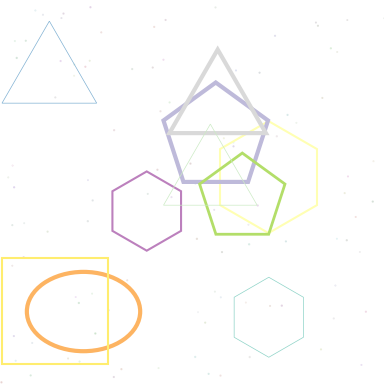[{"shape": "hexagon", "thickness": 0.5, "radius": 0.52, "center": [0.698, 0.176]}, {"shape": "hexagon", "thickness": 1.5, "radius": 0.73, "center": [0.697, 0.54]}, {"shape": "pentagon", "thickness": 3, "radius": 0.71, "center": [0.56, 0.643]}, {"shape": "triangle", "thickness": 0.5, "radius": 0.71, "center": [0.128, 0.803]}, {"shape": "oval", "thickness": 3, "radius": 0.74, "center": [0.217, 0.191]}, {"shape": "pentagon", "thickness": 2, "radius": 0.58, "center": [0.629, 0.486]}, {"shape": "triangle", "thickness": 3, "radius": 0.72, "center": [0.565, 0.727]}, {"shape": "hexagon", "thickness": 1.5, "radius": 0.51, "center": [0.381, 0.452]}, {"shape": "triangle", "thickness": 0.5, "radius": 0.7, "center": [0.546, 0.537]}, {"shape": "square", "thickness": 1.5, "radius": 0.69, "center": [0.143, 0.192]}]